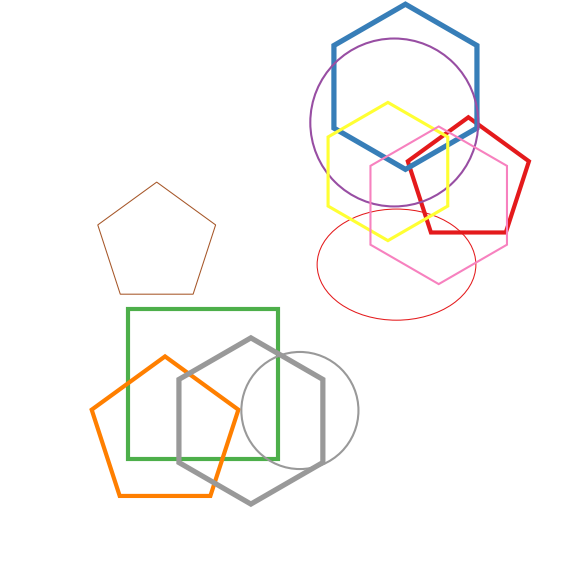[{"shape": "pentagon", "thickness": 2, "radius": 0.55, "center": [0.811, 0.686]}, {"shape": "oval", "thickness": 0.5, "radius": 0.69, "center": [0.687, 0.541]}, {"shape": "hexagon", "thickness": 2.5, "radius": 0.71, "center": [0.702, 0.849]}, {"shape": "square", "thickness": 2, "radius": 0.65, "center": [0.352, 0.334]}, {"shape": "circle", "thickness": 1, "radius": 0.73, "center": [0.683, 0.787]}, {"shape": "pentagon", "thickness": 2, "radius": 0.67, "center": [0.286, 0.248]}, {"shape": "hexagon", "thickness": 1.5, "radius": 0.6, "center": [0.672, 0.702]}, {"shape": "pentagon", "thickness": 0.5, "radius": 0.54, "center": [0.271, 0.577]}, {"shape": "hexagon", "thickness": 1, "radius": 0.68, "center": [0.76, 0.644]}, {"shape": "hexagon", "thickness": 2.5, "radius": 0.72, "center": [0.434, 0.27]}, {"shape": "circle", "thickness": 1, "radius": 0.51, "center": [0.519, 0.288]}]